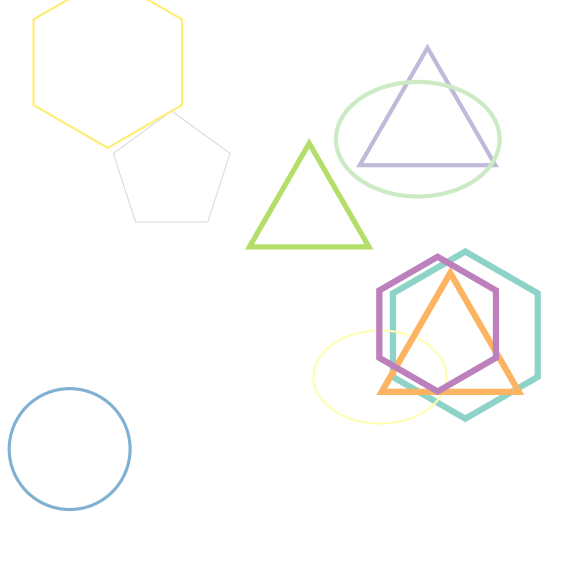[{"shape": "hexagon", "thickness": 3, "radius": 0.72, "center": [0.806, 0.419]}, {"shape": "oval", "thickness": 1, "radius": 0.58, "center": [0.658, 0.346]}, {"shape": "triangle", "thickness": 2, "radius": 0.68, "center": [0.74, 0.781]}, {"shape": "circle", "thickness": 1.5, "radius": 0.52, "center": [0.121, 0.222]}, {"shape": "triangle", "thickness": 3, "radius": 0.69, "center": [0.78, 0.389]}, {"shape": "triangle", "thickness": 2.5, "radius": 0.6, "center": [0.535, 0.631]}, {"shape": "pentagon", "thickness": 0.5, "radius": 0.53, "center": [0.297, 0.701]}, {"shape": "hexagon", "thickness": 3, "radius": 0.58, "center": [0.758, 0.438]}, {"shape": "oval", "thickness": 2, "radius": 0.71, "center": [0.723, 0.758]}, {"shape": "hexagon", "thickness": 1, "radius": 0.74, "center": [0.187, 0.891]}]